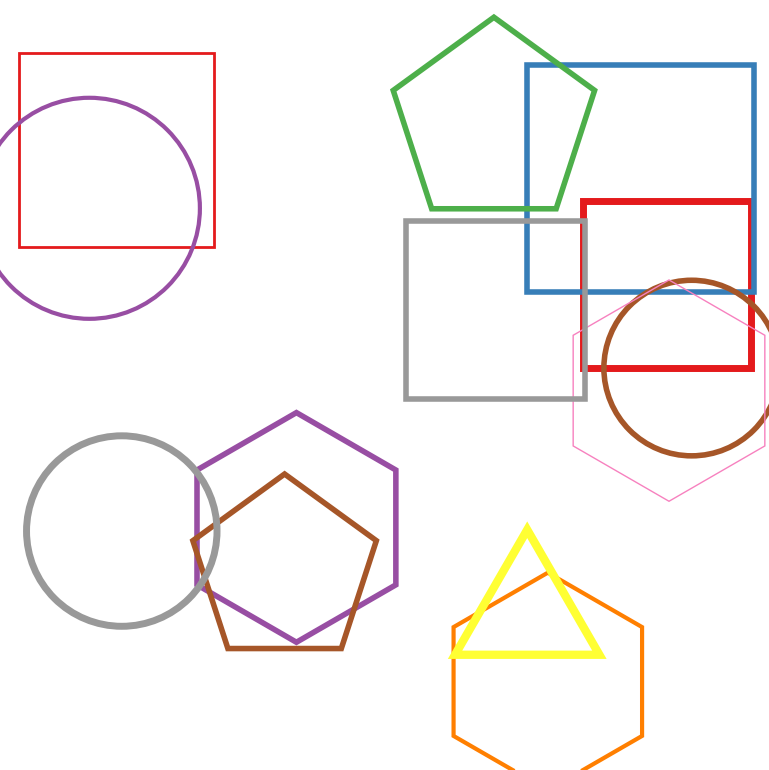[{"shape": "square", "thickness": 2.5, "radius": 0.54, "center": [0.866, 0.631]}, {"shape": "square", "thickness": 1, "radius": 0.63, "center": [0.152, 0.805]}, {"shape": "square", "thickness": 2, "radius": 0.74, "center": [0.832, 0.768]}, {"shape": "pentagon", "thickness": 2, "radius": 0.69, "center": [0.641, 0.84]}, {"shape": "hexagon", "thickness": 2, "radius": 0.75, "center": [0.385, 0.315]}, {"shape": "circle", "thickness": 1.5, "radius": 0.72, "center": [0.116, 0.729]}, {"shape": "hexagon", "thickness": 1.5, "radius": 0.71, "center": [0.711, 0.115]}, {"shape": "triangle", "thickness": 3, "radius": 0.54, "center": [0.685, 0.204]}, {"shape": "circle", "thickness": 2, "radius": 0.57, "center": [0.898, 0.522]}, {"shape": "pentagon", "thickness": 2, "radius": 0.63, "center": [0.37, 0.259]}, {"shape": "hexagon", "thickness": 0.5, "radius": 0.72, "center": [0.869, 0.493]}, {"shape": "square", "thickness": 2, "radius": 0.58, "center": [0.643, 0.597]}, {"shape": "circle", "thickness": 2.5, "radius": 0.62, "center": [0.158, 0.31]}]